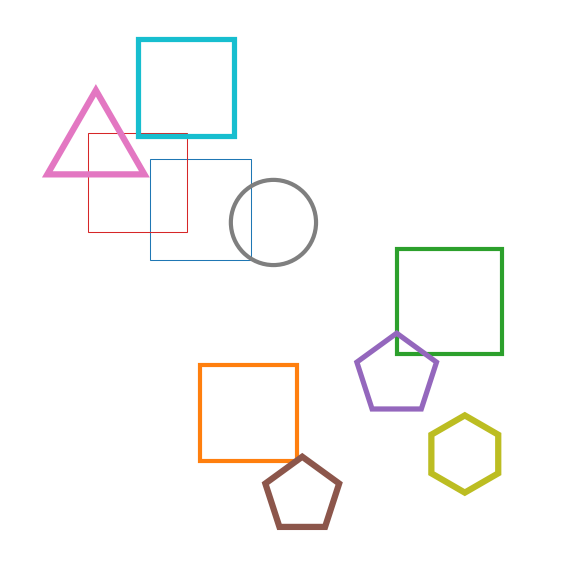[{"shape": "square", "thickness": 0.5, "radius": 0.44, "center": [0.347, 0.636]}, {"shape": "square", "thickness": 2, "radius": 0.42, "center": [0.43, 0.283]}, {"shape": "square", "thickness": 2, "radius": 0.45, "center": [0.778, 0.477]}, {"shape": "square", "thickness": 0.5, "radius": 0.43, "center": [0.238, 0.684]}, {"shape": "pentagon", "thickness": 2.5, "radius": 0.36, "center": [0.687, 0.35]}, {"shape": "pentagon", "thickness": 3, "radius": 0.34, "center": [0.523, 0.141]}, {"shape": "triangle", "thickness": 3, "radius": 0.49, "center": [0.166, 0.746]}, {"shape": "circle", "thickness": 2, "radius": 0.37, "center": [0.474, 0.614]}, {"shape": "hexagon", "thickness": 3, "radius": 0.33, "center": [0.805, 0.213]}, {"shape": "square", "thickness": 2.5, "radius": 0.42, "center": [0.322, 0.848]}]